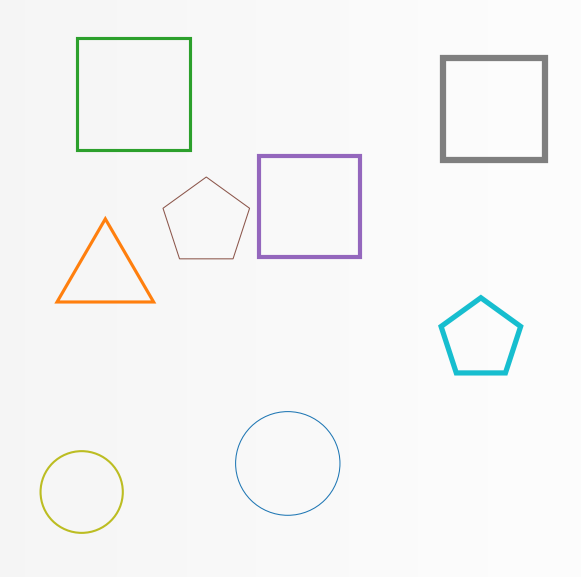[{"shape": "circle", "thickness": 0.5, "radius": 0.45, "center": [0.495, 0.197]}, {"shape": "triangle", "thickness": 1.5, "radius": 0.48, "center": [0.181, 0.524]}, {"shape": "square", "thickness": 1.5, "radius": 0.48, "center": [0.229, 0.836]}, {"shape": "square", "thickness": 2, "radius": 0.43, "center": [0.532, 0.642]}, {"shape": "pentagon", "thickness": 0.5, "radius": 0.39, "center": [0.355, 0.614]}, {"shape": "square", "thickness": 3, "radius": 0.44, "center": [0.851, 0.81]}, {"shape": "circle", "thickness": 1, "radius": 0.35, "center": [0.141, 0.147]}, {"shape": "pentagon", "thickness": 2.5, "radius": 0.36, "center": [0.827, 0.412]}]